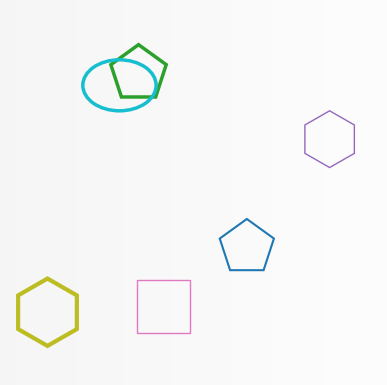[{"shape": "pentagon", "thickness": 1.5, "radius": 0.37, "center": [0.637, 0.358]}, {"shape": "pentagon", "thickness": 2.5, "radius": 0.38, "center": [0.358, 0.809]}, {"shape": "hexagon", "thickness": 1, "radius": 0.37, "center": [0.851, 0.639]}, {"shape": "square", "thickness": 1, "radius": 0.35, "center": [0.421, 0.205]}, {"shape": "hexagon", "thickness": 3, "radius": 0.44, "center": [0.123, 0.189]}, {"shape": "oval", "thickness": 2.5, "radius": 0.47, "center": [0.308, 0.778]}]